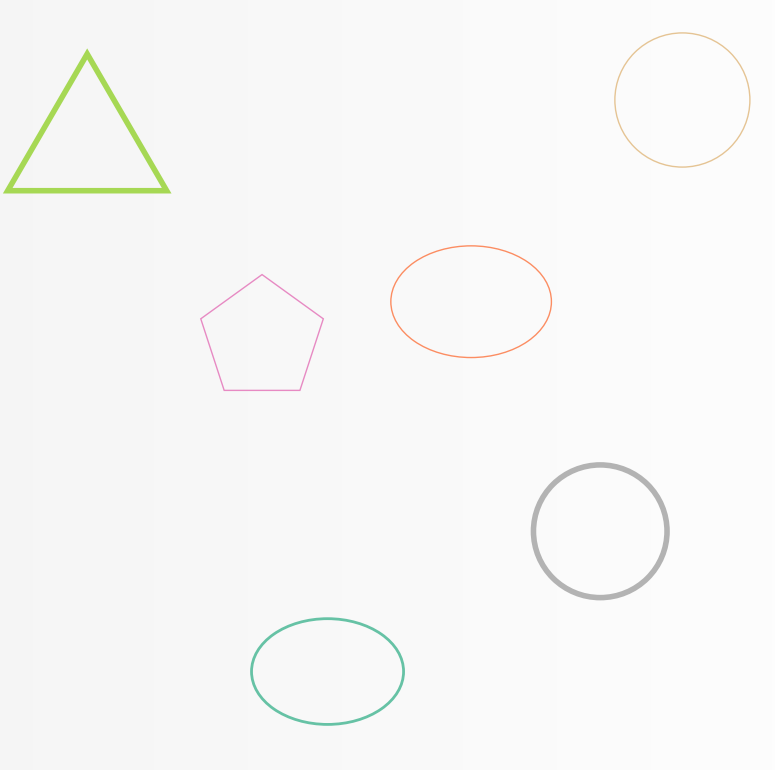[{"shape": "oval", "thickness": 1, "radius": 0.49, "center": [0.423, 0.128]}, {"shape": "oval", "thickness": 0.5, "radius": 0.52, "center": [0.608, 0.608]}, {"shape": "pentagon", "thickness": 0.5, "radius": 0.42, "center": [0.338, 0.56]}, {"shape": "triangle", "thickness": 2, "radius": 0.59, "center": [0.113, 0.812]}, {"shape": "circle", "thickness": 0.5, "radius": 0.44, "center": [0.881, 0.87]}, {"shape": "circle", "thickness": 2, "radius": 0.43, "center": [0.775, 0.31]}]